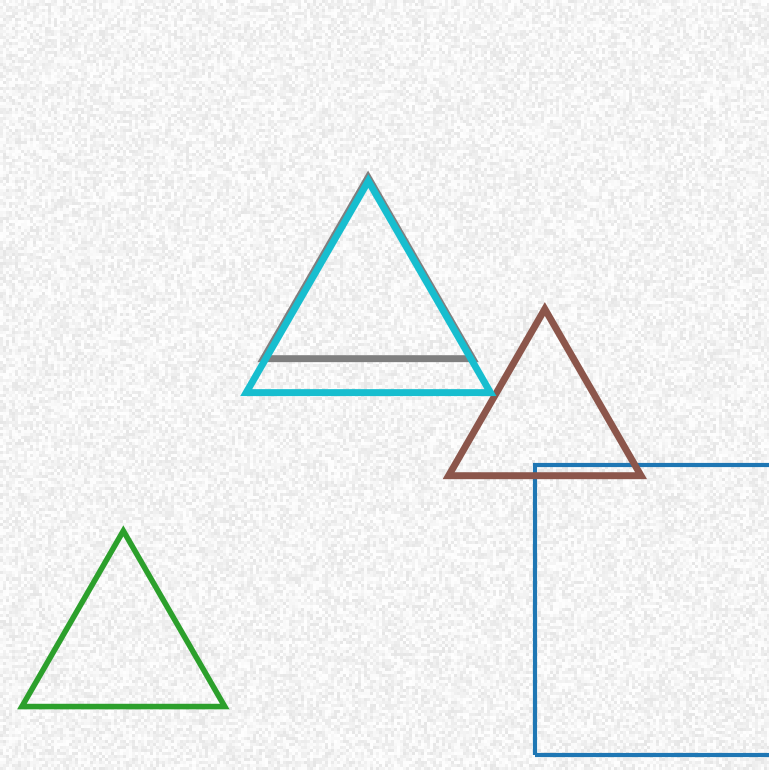[{"shape": "square", "thickness": 1.5, "radius": 0.94, "center": [0.883, 0.208]}, {"shape": "triangle", "thickness": 2, "radius": 0.76, "center": [0.16, 0.158]}, {"shape": "triangle", "thickness": 2.5, "radius": 0.72, "center": [0.708, 0.454]}, {"shape": "triangle", "thickness": 2.5, "radius": 0.78, "center": [0.478, 0.613]}, {"shape": "triangle", "thickness": 2.5, "radius": 0.92, "center": [0.478, 0.582]}]